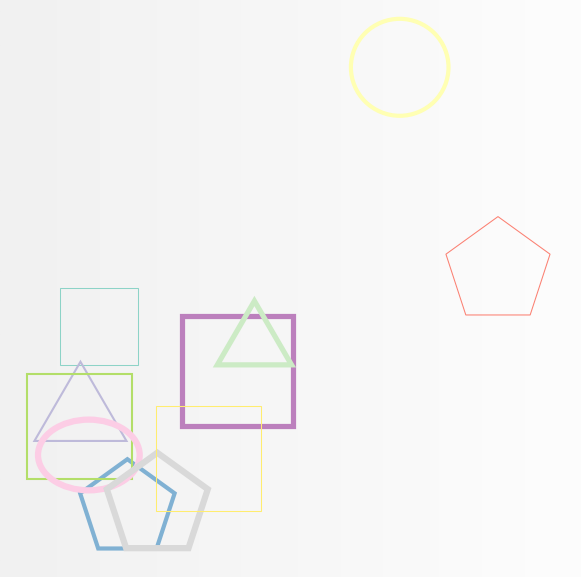[{"shape": "square", "thickness": 0.5, "radius": 0.33, "center": [0.17, 0.434]}, {"shape": "circle", "thickness": 2, "radius": 0.42, "center": [0.688, 0.883]}, {"shape": "triangle", "thickness": 1, "radius": 0.46, "center": [0.138, 0.281]}, {"shape": "pentagon", "thickness": 0.5, "radius": 0.47, "center": [0.857, 0.53]}, {"shape": "pentagon", "thickness": 2, "radius": 0.43, "center": [0.219, 0.118]}, {"shape": "square", "thickness": 1, "radius": 0.45, "center": [0.137, 0.26]}, {"shape": "oval", "thickness": 3, "radius": 0.44, "center": [0.153, 0.211]}, {"shape": "pentagon", "thickness": 3, "radius": 0.46, "center": [0.271, 0.124]}, {"shape": "square", "thickness": 2.5, "radius": 0.48, "center": [0.409, 0.357]}, {"shape": "triangle", "thickness": 2.5, "radius": 0.37, "center": [0.438, 0.404]}, {"shape": "square", "thickness": 0.5, "radius": 0.45, "center": [0.359, 0.205]}]